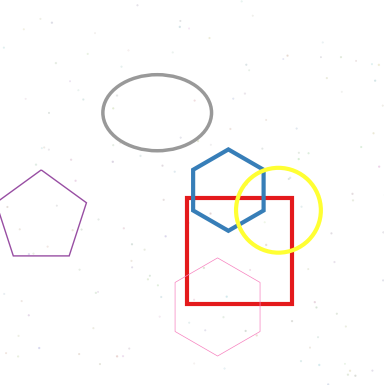[{"shape": "square", "thickness": 3, "radius": 0.68, "center": [0.622, 0.348]}, {"shape": "hexagon", "thickness": 3, "radius": 0.53, "center": [0.593, 0.506]}, {"shape": "pentagon", "thickness": 1, "radius": 0.62, "center": [0.107, 0.435]}, {"shape": "circle", "thickness": 3, "radius": 0.55, "center": [0.723, 0.454]}, {"shape": "hexagon", "thickness": 0.5, "radius": 0.64, "center": [0.565, 0.203]}, {"shape": "oval", "thickness": 2.5, "radius": 0.71, "center": [0.408, 0.707]}]